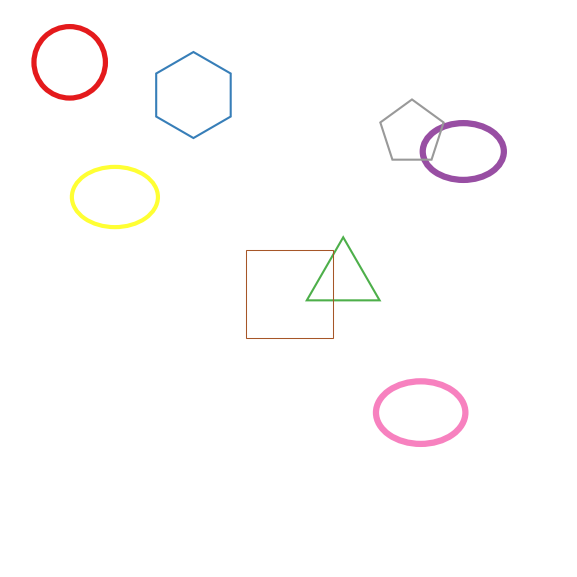[{"shape": "circle", "thickness": 2.5, "radius": 0.31, "center": [0.121, 0.891]}, {"shape": "hexagon", "thickness": 1, "radius": 0.37, "center": [0.335, 0.835]}, {"shape": "triangle", "thickness": 1, "radius": 0.36, "center": [0.594, 0.515]}, {"shape": "oval", "thickness": 3, "radius": 0.35, "center": [0.802, 0.737]}, {"shape": "oval", "thickness": 2, "radius": 0.37, "center": [0.199, 0.658]}, {"shape": "square", "thickness": 0.5, "radius": 0.38, "center": [0.501, 0.49]}, {"shape": "oval", "thickness": 3, "radius": 0.39, "center": [0.728, 0.285]}, {"shape": "pentagon", "thickness": 1, "radius": 0.29, "center": [0.713, 0.769]}]